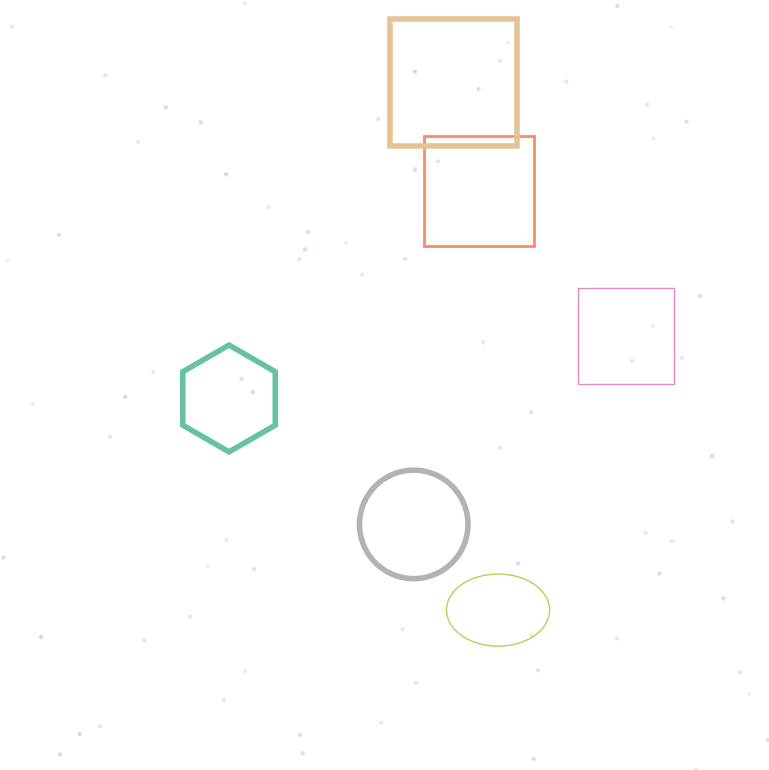[{"shape": "hexagon", "thickness": 2, "radius": 0.35, "center": [0.297, 0.483]}, {"shape": "square", "thickness": 1, "radius": 0.36, "center": [0.622, 0.752]}, {"shape": "square", "thickness": 0.5, "radius": 0.31, "center": [0.813, 0.563]}, {"shape": "oval", "thickness": 0.5, "radius": 0.33, "center": [0.647, 0.208]}, {"shape": "square", "thickness": 2, "radius": 0.41, "center": [0.589, 0.893]}, {"shape": "circle", "thickness": 2, "radius": 0.35, "center": [0.537, 0.319]}]